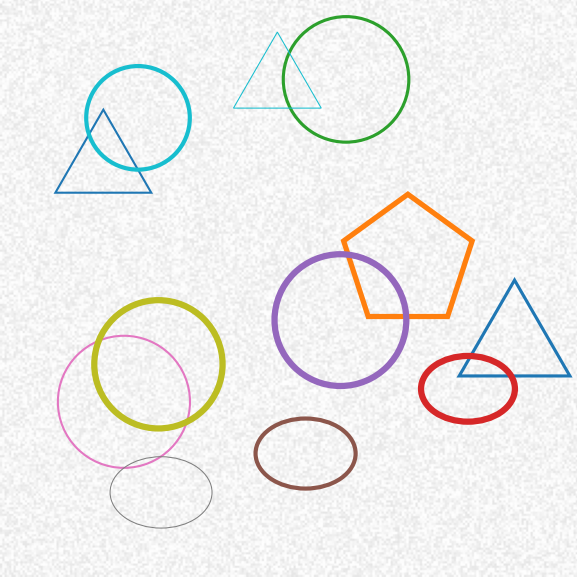[{"shape": "triangle", "thickness": 1, "radius": 0.48, "center": [0.179, 0.713]}, {"shape": "triangle", "thickness": 1.5, "radius": 0.55, "center": [0.891, 0.403]}, {"shape": "pentagon", "thickness": 2.5, "radius": 0.59, "center": [0.706, 0.546]}, {"shape": "circle", "thickness": 1.5, "radius": 0.54, "center": [0.599, 0.862]}, {"shape": "oval", "thickness": 3, "radius": 0.41, "center": [0.81, 0.326]}, {"shape": "circle", "thickness": 3, "radius": 0.57, "center": [0.589, 0.445]}, {"shape": "oval", "thickness": 2, "radius": 0.43, "center": [0.529, 0.214]}, {"shape": "circle", "thickness": 1, "radius": 0.57, "center": [0.215, 0.303]}, {"shape": "oval", "thickness": 0.5, "radius": 0.44, "center": [0.279, 0.146]}, {"shape": "circle", "thickness": 3, "radius": 0.56, "center": [0.274, 0.368]}, {"shape": "circle", "thickness": 2, "radius": 0.45, "center": [0.239, 0.795]}, {"shape": "triangle", "thickness": 0.5, "radius": 0.44, "center": [0.48, 0.856]}]